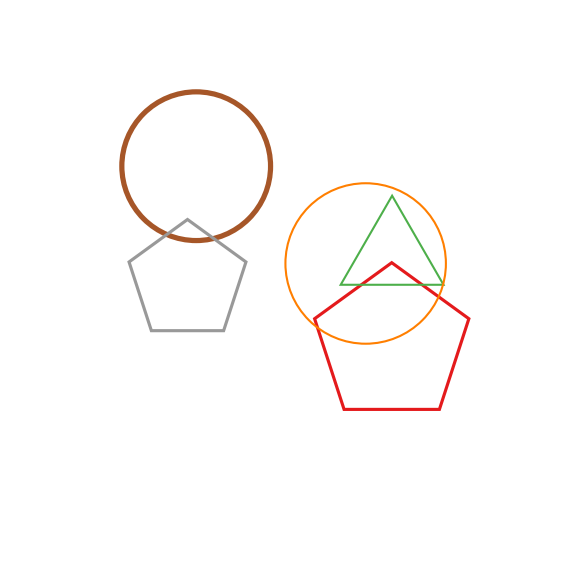[{"shape": "pentagon", "thickness": 1.5, "radius": 0.7, "center": [0.678, 0.404]}, {"shape": "triangle", "thickness": 1, "radius": 0.51, "center": [0.679, 0.557]}, {"shape": "circle", "thickness": 1, "radius": 0.69, "center": [0.633, 0.543]}, {"shape": "circle", "thickness": 2.5, "radius": 0.64, "center": [0.34, 0.711]}, {"shape": "pentagon", "thickness": 1.5, "radius": 0.53, "center": [0.325, 0.513]}]